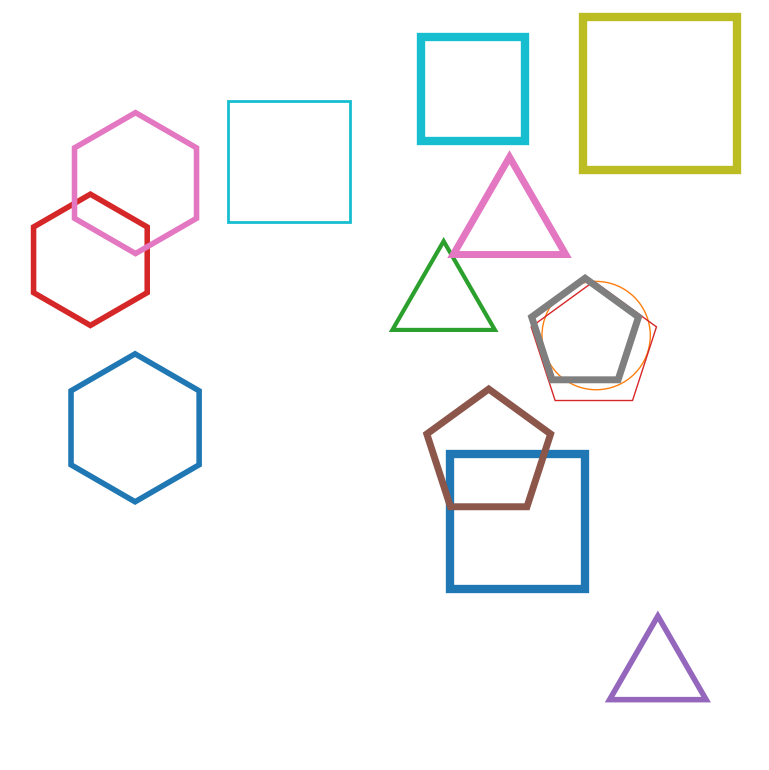[{"shape": "square", "thickness": 3, "radius": 0.44, "center": [0.673, 0.323]}, {"shape": "hexagon", "thickness": 2, "radius": 0.48, "center": [0.175, 0.444]}, {"shape": "circle", "thickness": 0.5, "radius": 0.35, "center": [0.774, 0.564]}, {"shape": "triangle", "thickness": 1.5, "radius": 0.38, "center": [0.576, 0.61]}, {"shape": "pentagon", "thickness": 0.5, "radius": 0.43, "center": [0.771, 0.549]}, {"shape": "hexagon", "thickness": 2, "radius": 0.43, "center": [0.117, 0.663]}, {"shape": "triangle", "thickness": 2, "radius": 0.36, "center": [0.854, 0.128]}, {"shape": "pentagon", "thickness": 2.5, "radius": 0.42, "center": [0.635, 0.41]}, {"shape": "hexagon", "thickness": 2, "radius": 0.46, "center": [0.176, 0.762]}, {"shape": "triangle", "thickness": 2.5, "radius": 0.42, "center": [0.662, 0.712]}, {"shape": "pentagon", "thickness": 2.5, "radius": 0.36, "center": [0.76, 0.566]}, {"shape": "square", "thickness": 3, "radius": 0.5, "center": [0.857, 0.879]}, {"shape": "square", "thickness": 1, "radius": 0.4, "center": [0.375, 0.79]}, {"shape": "square", "thickness": 3, "radius": 0.34, "center": [0.614, 0.884]}]